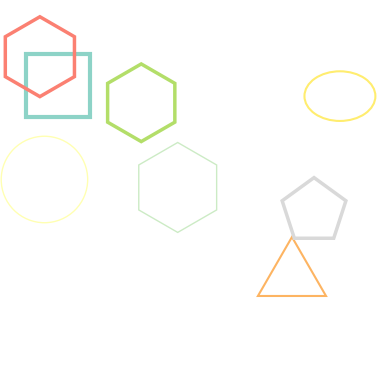[{"shape": "square", "thickness": 3, "radius": 0.41, "center": [0.151, 0.778]}, {"shape": "circle", "thickness": 1, "radius": 0.56, "center": [0.115, 0.534]}, {"shape": "hexagon", "thickness": 2.5, "radius": 0.52, "center": [0.104, 0.853]}, {"shape": "triangle", "thickness": 1.5, "radius": 0.51, "center": [0.758, 0.282]}, {"shape": "hexagon", "thickness": 2.5, "radius": 0.5, "center": [0.367, 0.733]}, {"shape": "pentagon", "thickness": 2.5, "radius": 0.44, "center": [0.816, 0.452]}, {"shape": "hexagon", "thickness": 1, "radius": 0.58, "center": [0.462, 0.513]}, {"shape": "oval", "thickness": 1.5, "radius": 0.46, "center": [0.883, 0.75]}]